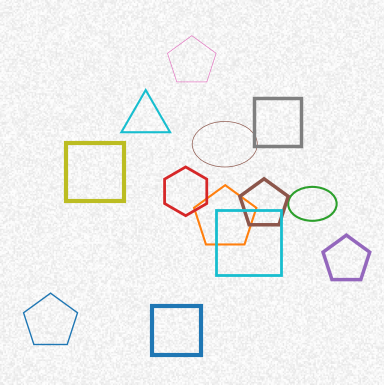[{"shape": "pentagon", "thickness": 1, "radius": 0.37, "center": [0.131, 0.165]}, {"shape": "square", "thickness": 3, "radius": 0.32, "center": [0.458, 0.141]}, {"shape": "pentagon", "thickness": 1.5, "radius": 0.43, "center": [0.585, 0.434]}, {"shape": "oval", "thickness": 1.5, "radius": 0.31, "center": [0.811, 0.471]}, {"shape": "hexagon", "thickness": 2, "radius": 0.32, "center": [0.482, 0.503]}, {"shape": "pentagon", "thickness": 2.5, "radius": 0.32, "center": [0.9, 0.325]}, {"shape": "oval", "thickness": 0.5, "radius": 0.42, "center": [0.584, 0.625]}, {"shape": "pentagon", "thickness": 2.5, "radius": 0.33, "center": [0.686, 0.47]}, {"shape": "pentagon", "thickness": 0.5, "radius": 0.33, "center": [0.498, 0.841]}, {"shape": "square", "thickness": 2.5, "radius": 0.31, "center": [0.72, 0.683]}, {"shape": "square", "thickness": 3, "radius": 0.38, "center": [0.246, 0.553]}, {"shape": "triangle", "thickness": 1.5, "radius": 0.37, "center": [0.379, 0.693]}, {"shape": "square", "thickness": 2, "radius": 0.42, "center": [0.645, 0.37]}]